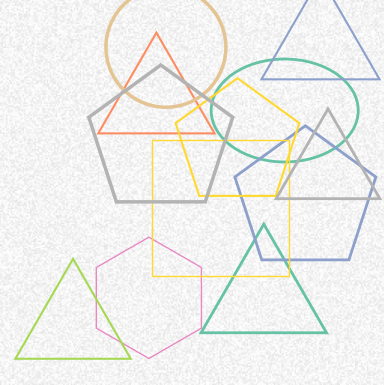[{"shape": "oval", "thickness": 2, "radius": 0.96, "center": [0.739, 0.713]}, {"shape": "triangle", "thickness": 2, "radius": 0.94, "center": [0.685, 0.23]}, {"shape": "triangle", "thickness": 1.5, "radius": 0.87, "center": [0.406, 0.741]}, {"shape": "pentagon", "thickness": 2, "radius": 0.96, "center": [0.793, 0.481]}, {"shape": "triangle", "thickness": 1.5, "radius": 0.89, "center": [0.833, 0.882]}, {"shape": "hexagon", "thickness": 1, "radius": 0.79, "center": [0.387, 0.226]}, {"shape": "triangle", "thickness": 1.5, "radius": 0.87, "center": [0.19, 0.155]}, {"shape": "square", "thickness": 1, "radius": 0.89, "center": [0.573, 0.46]}, {"shape": "pentagon", "thickness": 1.5, "radius": 0.85, "center": [0.617, 0.628]}, {"shape": "circle", "thickness": 2.5, "radius": 0.78, "center": [0.431, 0.877]}, {"shape": "triangle", "thickness": 2, "radius": 0.78, "center": [0.852, 0.562]}, {"shape": "pentagon", "thickness": 2.5, "radius": 0.98, "center": [0.418, 0.635]}]